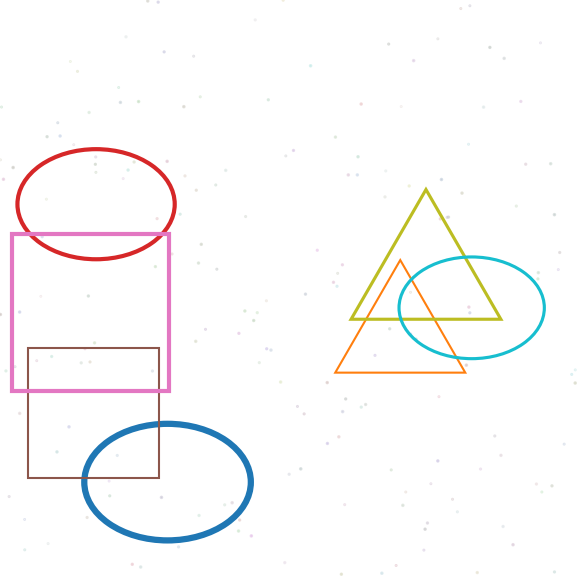[{"shape": "oval", "thickness": 3, "radius": 0.72, "center": [0.29, 0.164]}, {"shape": "triangle", "thickness": 1, "radius": 0.65, "center": [0.693, 0.419]}, {"shape": "oval", "thickness": 2, "radius": 0.68, "center": [0.166, 0.646]}, {"shape": "square", "thickness": 1, "radius": 0.56, "center": [0.162, 0.284]}, {"shape": "square", "thickness": 2, "radius": 0.68, "center": [0.157, 0.458]}, {"shape": "triangle", "thickness": 1.5, "radius": 0.75, "center": [0.738, 0.521]}, {"shape": "oval", "thickness": 1.5, "radius": 0.63, "center": [0.817, 0.466]}]